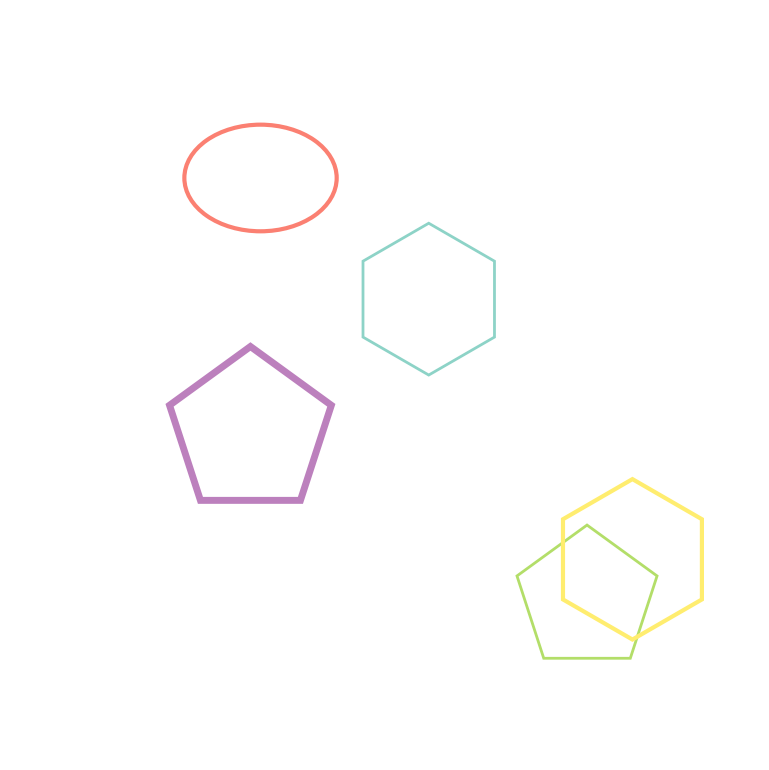[{"shape": "hexagon", "thickness": 1, "radius": 0.49, "center": [0.557, 0.612]}, {"shape": "oval", "thickness": 1.5, "radius": 0.49, "center": [0.338, 0.769]}, {"shape": "pentagon", "thickness": 1, "radius": 0.48, "center": [0.762, 0.222]}, {"shape": "pentagon", "thickness": 2.5, "radius": 0.55, "center": [0.325, 0.44]}, {"shape": "hexagon", "thickness": 1.5, "radius": 0.52, "center": [0.821, 0.274]}]